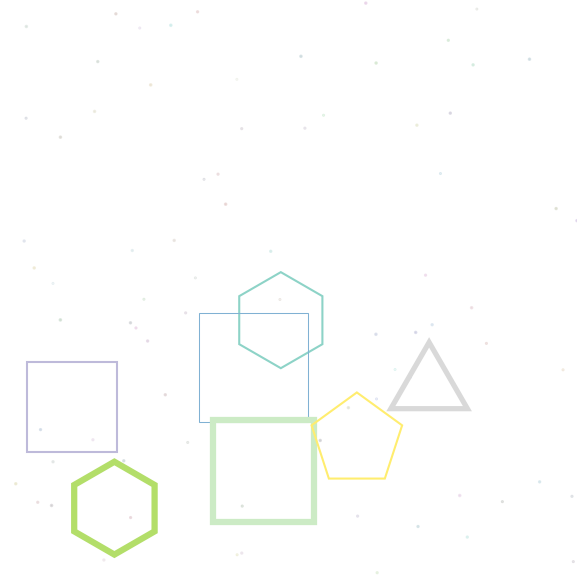[{"shape": "hexagon", "thickness": 1, "radius": 0.42, "center": [0.486, 0.445]}, {"shape": "square", "thickness": 1, "radius": 0.39, "center": [0.125, 0.294]}, {"shape": "square", "thickness": 0.5, "radius": 0.47, "center": [0.439, 0.363]}, {"shape": "hexagon", "thickness": 3, "radius": 0.4, "center": [0.198, 0.119]}, {"shape": "triangle", "thickness": 2.5, "radius": 0.38, "center": [0.743, 0.33]}, {"shape": "square", "thickness": 3, "radius": 0.44, "center": [0.456, 0.184]}, {"shape": "pentagon", "thickness": 1, "radius": 0.41, "center": [0.618, 0.237]}]